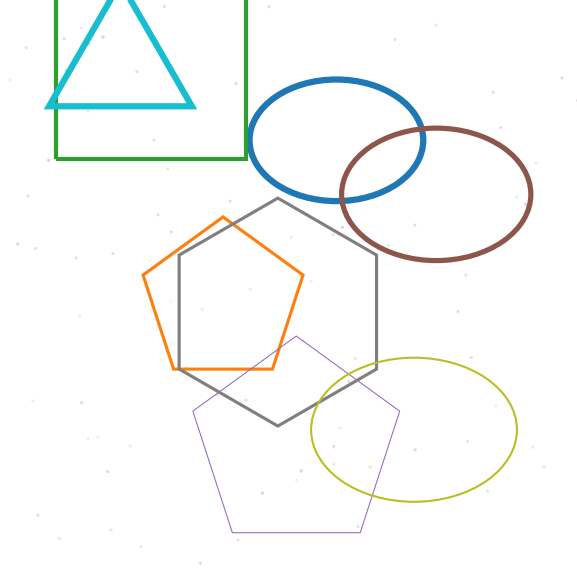[{"shape": "oval", "thickness": 3, "radius": 0.75, "center": [0.583, 0.756]}, {"shape": "pentagon", "thickness": 1.5, "radius": 0.73, "center": [0.386, 0.478]}, {"shape": "square", "thickness": 2, "radius": 0.82, "center": [0.262, 0.888]}, {"shape": "pentagon", "thickness": 0.5, "radius": 0.94, "center": [0.513, 0.229]}, {"shape": "oval", "thickness": 2.5, "radius": 0.82, "center": [0.755, 0.663]}, {"shape": "hexagon", "thickness": 1.5, "radius": 0.99, "center": [0.481, 0.459]}, {"shape": "oval", "thickness": 1, "radius": 0.89, "center": [0.717, 0.255]}, {"shape": "triangle", "thickness": 3, "radius": 0.71, "center": [0.209, 0.886]}]